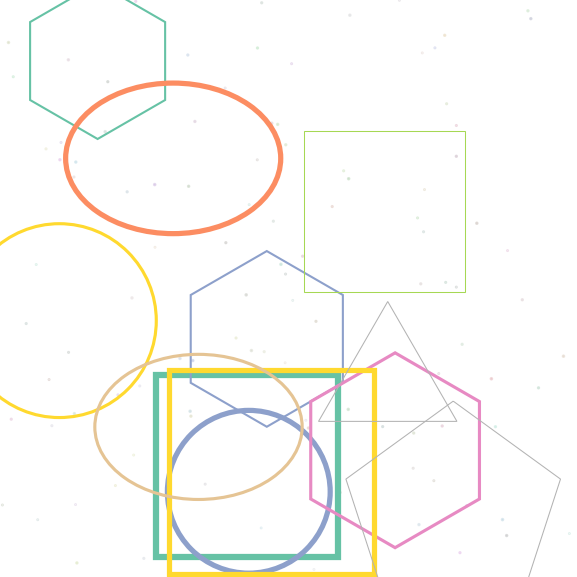[{"shape": "square", "thickness": 3, "radius": 0.79, "center": [0.428, 0.192]}, {"shape": "hexagon", "thickness": 1, "radius": 0.67, "center": [0.169, 0.893]}, {"shape": "oval", "thickness": 2.5, "radius": 0.93, "center": [0.3, 0.725]}, {"shape": "hexagon", "thickness": 1, "radius": 0.76, "center": [0.462, 0.412]}, {"shape": "circle", "thickness": 2.5, "radius": 0.7, "center": [0.431, 0.148]}, {"shape": "hexagon", "thickness": 1.5, "radius": 0.84, "center": [0.684, 0.219]}, {"shape": "square", "thickness": 0.5, "radius": 0.7, "center": [0.666, 0.633]}, {"shape": "circle", "thickness": 1.5, "radius": 0.84, "center": [0.103, 0.444]}, {"shape": "square", "thickness": 2.5, "radius": 0.88, "center": [0.47, 0.182]}, {"shape": "oval", "thickness": 1.5, "radius": 0.9, "center": [0.344, 0.26]}, {"shape": "triangle", "thickness": 0.5, "radius": 0.69, "center": [0.671, 0.339]}, {"shape": "pentagon", "thickness": 0.5, "radius": 0.98, "center": [0.785, 0.109]}]